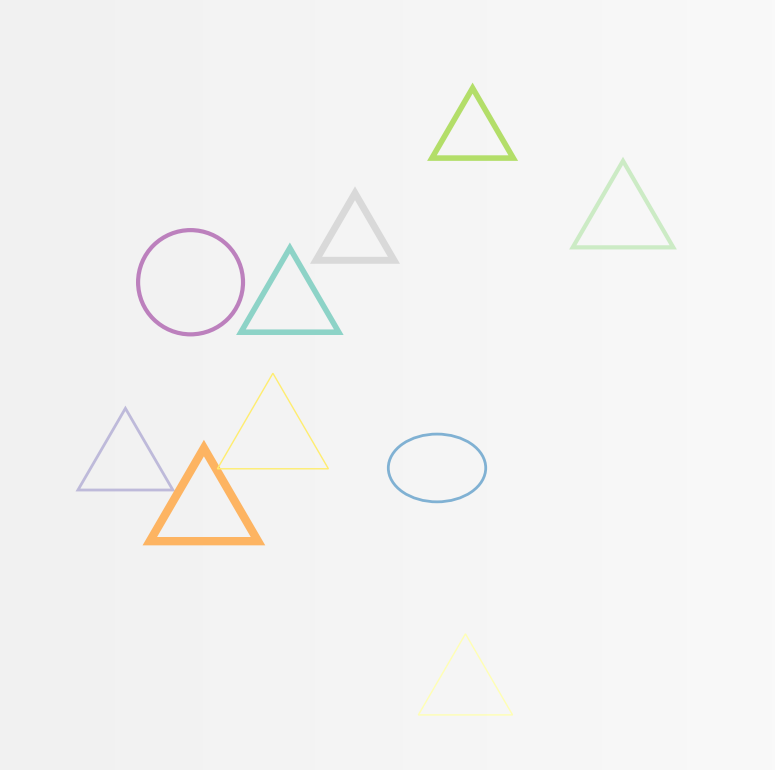[{"shape": "triangle", "thickness": 2, "radius": 0.36, "center": [0.374, 0.605]}, {"shape": "triangle", "thickness": 0.5, "radius": 0.35, "center": [0.601, 0.107]}, {"shape": "triangle", "thickness": 1, "radius": 0.35, "center": [0.162, 0.399]}, {"shape": "oval", "thickness": 1, "radius": 0.31, "center": [0.564, 0.392]}, {"shape": "triangle", "thickness": 3, "radius": 0.4, "center": [0.263, 0.337]}, {"shape": "triangle", "thickness": 2, "radius": 0.3, "center": [0.61, 0.825]}, {"shape": "triangle", "thickness": 2.5, "radius": 0.29, "center": [0.458, 0.691]}, {"shape": "circle", "thickness": 1.5, "radius": 0.34, "center": [0.246, 0.633]}, {"shape": "triangle", "thickness": 1.5, "radius": 0.37, "center": [0.804, 0.716]}, {"shape": "triangle", "thickness": 0.5, "radius": 0.41, "center": [0.352, 0.433]}]